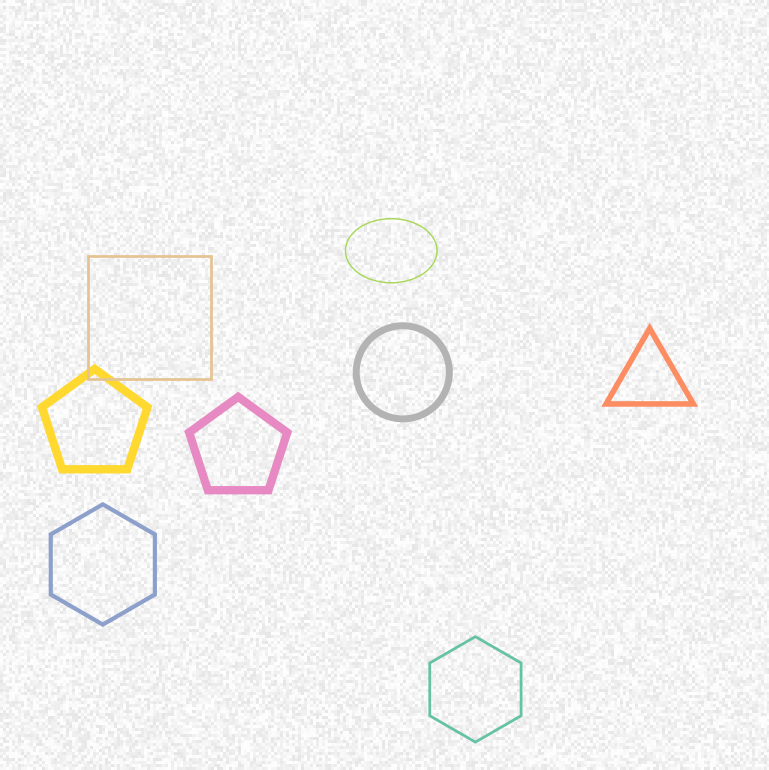[{"shape": "hexagon", "thickness": 1, "radius": 0.34, "center": [0.617, 0.105]}, {"shape": "triangle", "thickness": 2, "radius": 0.33, "center": [0.844, 0.508]}, {"shape": "hexagon", "thickness": 1.5, "radius": 0.39, "center": [0.134, 0.267]}, {"shape": "pentagon", "thickness": 3, "radius": 0.34, "center": [0.309, 0.418]}, {"shape": "oval", "thickness": 0.5, "radius": 0.3, "center": [0.508, 0.674]}, {"shape": "pentagon", "thickness": 3, "radius": 0.36, "center": [0.123, 0.449]}, {"shape": "square", "thickness": 1, "radius": 0.4, "center": [0.194, 0.588]}, {"shape": "circle", "thickness": 2.5, "radius": 0.3, "center": [0.523, 0.516]}]